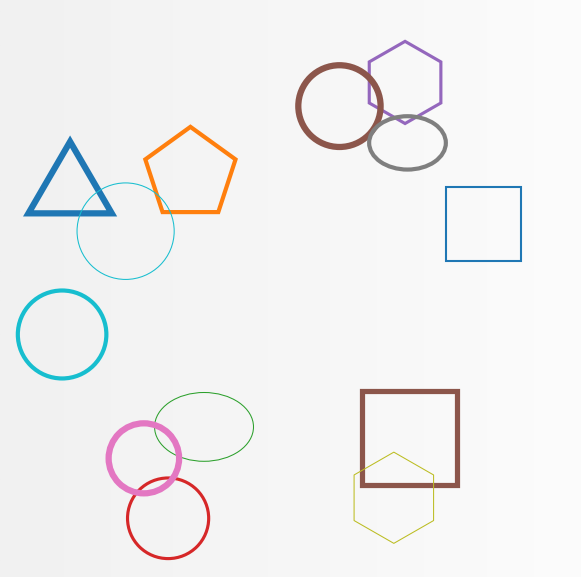[{"shape": "triangle", "thickness": 3, "radius": 0.41, "center": [0.121, 0.671]}, {"shape": "square", "thickness": 1, "radius": 0.32, "center": [0.832, 0.611]}, {"shape": "pentagon", "thickness": 2, "radius": 0.41, "center": [0.328, 0.698]}, {"shape": "oval", "thickness": 0.5, "radius": 0.43, "center": [0.351, 0.26]}, {"shape": "circle", "thickness": 1.5, "radius": 0.35, "center": [0.289, 0.102]}, {"shape": "hexagon", "thickness": 1.5, "radius": 0.36, "center": [0.697, 0.856]}, {"shape": "square", "thickness": 2.5, "radius": 0.41, "center": [0.704, 0.24]}, {"shape": "circle", "thickness": 3, "radius": 0.35, "center": [0.584, 0.815]}, {"shape": "circle", "thickness": 3, "radius": 0.3, "center": [0.248, 0.205]}, {"shape": "oval", "thickness": 2, "radius": 0.33, "center": [0.701, 0.752]}, {"shape": "hexagon", "thickness": 0.5, "radius": 0.39, "center": [0.678, 0.137]}, {"shape": "circle", "thickness": 0.5, "radius": 0.42, "center": [0.216, 0.599]}, {"shape": "circle", "thickness": 2, "radius": 0.38, "center": [0.107, 0.42]}]